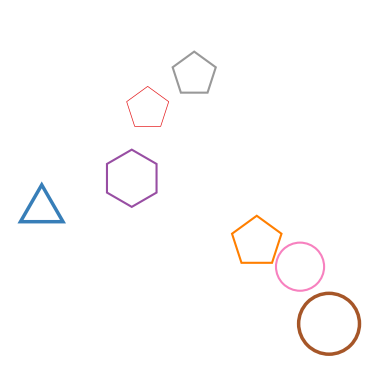[{"shape": "pentagon", "thickness": 0.5, "radius": 0.29, "center": [0.384, 0.718]}, {"shape": "triangle", "thickness": 2.5, "radius": 0.32, "center": [0.108, 0.456]}, {"shape": "hexagon", "thickness": 1.5, "radius": 0.37, "center": [0.342, 0.537]}, {"shape": "pentagon", "thickness": 1.5, "radius": 0.34, "center": [0.667, 0.372]}, {"shape": "circle", "thickness": 2.5, "radius": 0.4, "center": [0.855, 0.159]}, {"shape": "circle", "thickness": 1.5, "radius": 0.31, "center": [0.779, 0.307]}, {"shape": "pentagon", "thickness": 1.5, "radius": 0.29, "center": [0.504, 0.807]}]